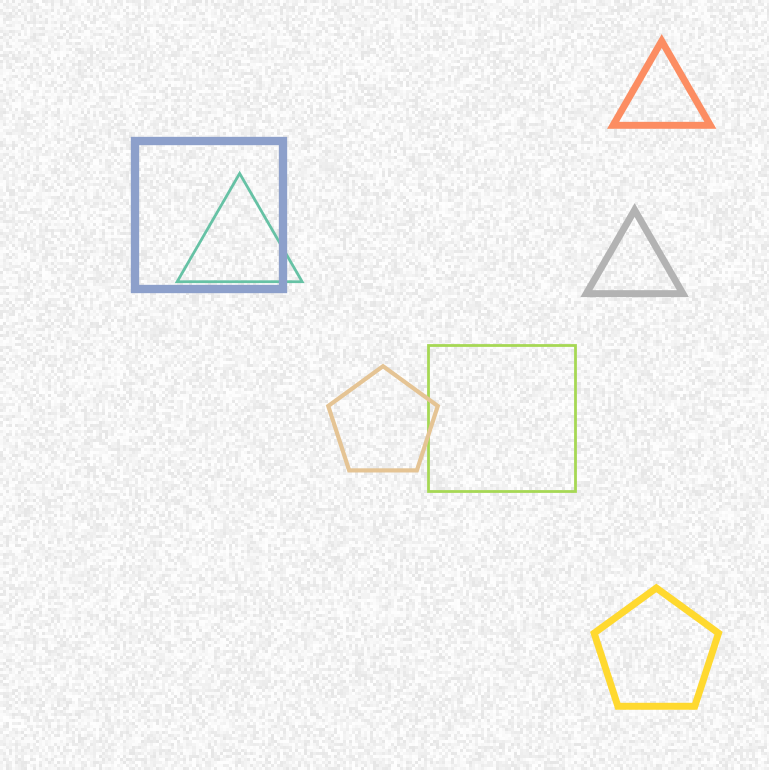[{"shape": "triangle", "thickness": 1, "radius": 0.47, "center": [0.311, 0.681]}, {"shape": "triangle", "thickness": 2.5, "radius": 0.36, "center": [0.859, 0.874]}, {"shape": "square", "thickness": 3, "radius": 0.48, "center": [0.271, 0.72]}, {"shape": "square", "thickness": 1, "radius": 0.48, "center": [0.651, 0.457]}, {"shape": "pentagon", "thickness": 2.5, "radius": 0.42, "center": [0.852, 0.151]}, {"shape": "pentagon", "thickness": 1.5, "radius": 0.37, "center": [0.497, 0.45]}, {"shape": "triangle", "thickness": 2.5, "radius": 0.36, "center": [0.824, 0.655]}]